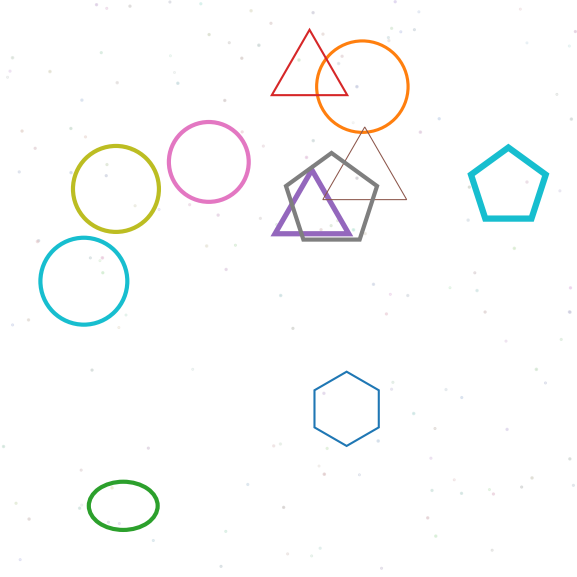[{"shape": "hexagon", "thickness": 1, "radius": 0.32, "center": [0.6, 0.291]}, {"shape": "circle", "thickness": 1.5, "radius": 0.4, "center": [0.627, 0.849]}, {"shape": "oval", "thickness": 2, "radius": 0.3, "center": [0.213, 0.123]}, {"shape": "triangle", "thickness": 1, "radius": 0.38, "center": [0.536, 0.872]}, {"shape": "triangle", "thickness": 2.5, "radius": 0.37, "center": [0.54, 0.631]}, {"shape": "triangle", "thickness": 0.5, "radius": 0.42, "center": [0.632, 0.695]}, {"shape": "circle", "thickness": 2, "radius": 0.35, "center": [0.362, 0.719]}, {"shape": "pentagon", "thickness": 2, "radius": 0.41, "center": [0.574, 0.651]}, {"shape": "circle", "thickness": 2, "radius": 0.37, "center": [0.201, 0.672]}, {"shape": "circle", "thickness": 2, "radius": 0.38, "center": [0.145, 0.512]}, {"shape": "pentagon", "thickness": 3, "radius": 0.34, "center": [0.88, 0.676]}]